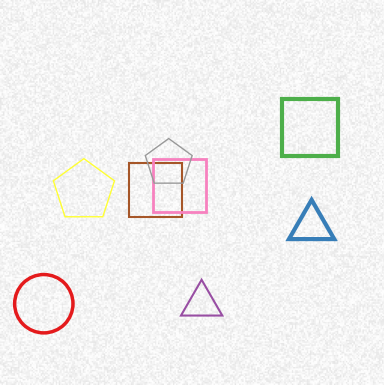[{"shape": "circle", "thickness": 2.5, "radius": 0.38, "center": [0.114, 0.211]}, {"shape": "triangle", "thickness": 3, "radius": 0.34, "center": [0.809, 0.413]}, {"shape": "square", "thickness": 3, "radius": 0.37, "center": [0.805, 0.669]}, {"shape": "triangle", "thickness": 1.5, "radius": 0.31, "center": [0.524, 0.211]}, {"shape": "pentagon", "thickness": 1, "radius": 0.42, "center": [0.218, 0.505]}, {"shape": "square", "thickness": 1.5, "radius": 0.35, "center": [0.404, 0.506]}, {"shape": "square", "thickness": 2, "radius": 0.34, "center": [0.467, 0.518]}, {"shape": "pentagon", "thickness": 1, "radius": 0.32, "center": [0.438, 0.576]}]